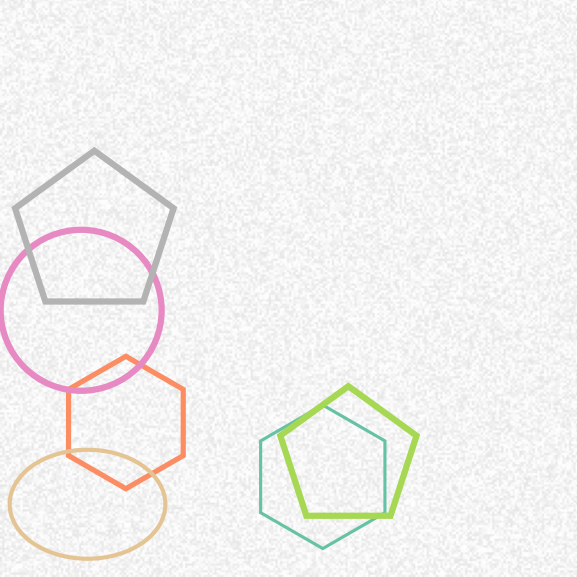[{"shape": "hexagon", "thickness": 1.5, "radius": 0.62, "center": [0.559, 0.173]}, {"shape": "hexagon", "thickness": 2.5, "radius": 0.57, "center": [0.218, 0.268]}, {"shape": "circle", "thickness": 3, "radius": 0.7, "center": [0.141, 0.462]}, {"shape": "pentagon", "thickness": 3, "radius": 0.62, "center": [0.603, 0.206]}, {"shape": "oval", "thickness": 2, "radius": 0.67, "center": [0.152, 0.126]}, {"shape": "pentagon", "thickness": 3, "radius": 0.72, "center": [0.163, 0.594]}]